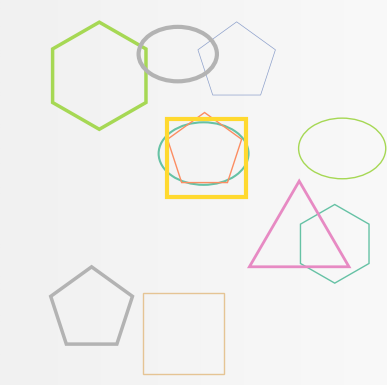[{"shape": "oval", "thickness": 1.5, "radius": 0.58, "center": [0.525, 0.601]}, {"shape": "hexagon", "thickness": 1, "radius": 0.51, "center": [0.864, 0.367]}, {"shape": "pentagon", "thickness": 1, "radius": 0.5, "center": [0.528, 0.607]}, {"shape": "pentagon", "thickness": 0.5, "radius": 0.53, "center": [0.611, 0.838]}, {"shape": "triangle", "thickness": 2, "radius": 0.74, "center": [0.772, 0.381]}, {"shape": "oval", "thickness": 1, "radius": 0.56, "center": [0.883, 0.614]}, {"shape": "hexagon", "thickness": 2.5, "radius": 0.7, "center": [0.256, 0.803]}, {"shape": "square", "thickness": 3, "radius": 0.51, "center": [0.534, 0.589]}, {"shape": "square", "thickness": 1, "radius": 0.53, "center": [0.473, 0.134]}, {"shape": "oval", "thickness": 3, "radius": 0.51, "center": [0.459, 0.859]}, {"shape": "pentagon", "thickness": 2.5, "radius": 0.55, "center": [0.236, 0.196]}]